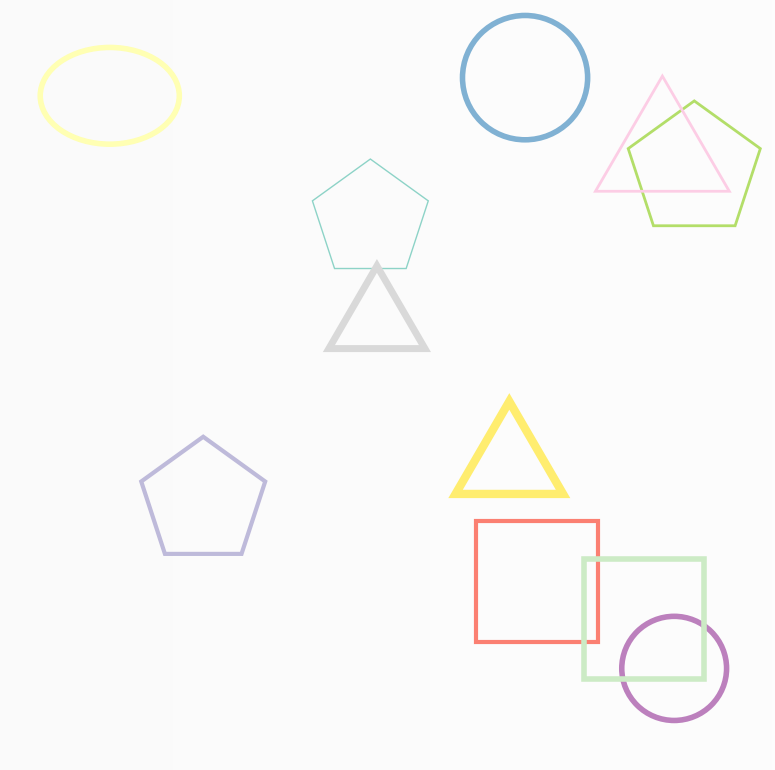[{"shape": "pentagon", "thickness": 0.5, "radius": 0.39, "center": [0.478, 0.715]}, {"shape": "oval", "thickness": 2, "radius": 0.45, "center": [0.142, 0.876]}, {"shape": "pentagon", "thickness": 1.5, "radius": 0.42, "center": [0.262, 0.349]}, {"shape": "square", "thickness": 1.5, "radius": 0.39, "center": [0.693, 0.245]}, {"shape": "circle", "thickness": 2, "radius": 0.4, "center": [0.678, 0.899]}, {"shape": "pentagon", "thickness": 1, "radius": 0.45, "center": [0.896, 0.779]}, {"shape": "triangle", "thickness": 1, "radius": 0.5, "center": [0.855, 0.801]}, {"shape": "triangle", "thickness": 2.5, "radius": 0.36, "center": [0.486, 0.583]}, {"shape": "circle", "thickness": 2, "radius": 0.34, "center": [0.87, 0.132]}, {"shape": "square", "thickness": 2, "radius": 0.39, "center": [0.831, 0.196]}, {"shape": "triangle", "thickness": 3, "radius": 0.4, "center": [0.657, 0.399]}]